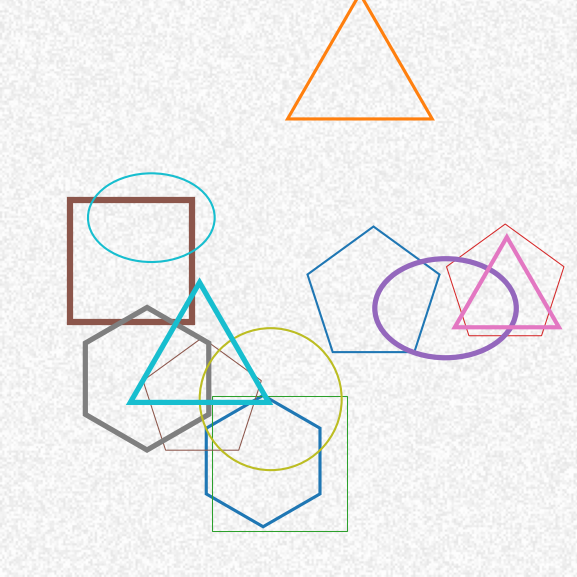[{"shape": "pentagon", "thickness": 1, "radius": 0.6, "center": [0.647, 0.487]}, {"shape": "hexagon", "thickness": 1.5, "radius": 0.57, "center": [0.456, 0.201]}, {"shape": "triangle", "thickness": 1.5, "radius": 0.72, "center": [0.623, 0.865]}, {"shape": "square", "thickness": 0.5, "radius": 0.59, "center": [0.484, 0.196]}, {"shape": "pentagon", "thickness": 0.5, "radius": 0.53, "center": [0.875, 0.504]}, {"shape": "oval", "thickness": 2.5, "radius": 0.61, "center": [0.772, 0.465]}, {"shape": "square", "thickness": 3, "radius": 0.53, "center": [0.227, 0.547]}, {"shape": "pentagon", "thickness": 0.5, "radius": 0.54, "center": [0.35, 0.307]}, {"shape": "triangle", "thickness": 2, "radius": 0.52, "center": [0.878, 0.484]}, {"shape": "hexagon", "thickness": 2.5, "radius": 0.62, "center": [0.255, 0.343]}, {"shape": "circle", "thickness": 1, "radius": 0.61, "center": [0.469, 0.308]}, {"shape": "triangle", "thickness": 2.5, "radius": 0.69, "center": [0.346, 0.372]}, {"shape": "oval", "thickness": 1, "radius": 0.55, "center": [0.262, 0.622]}]